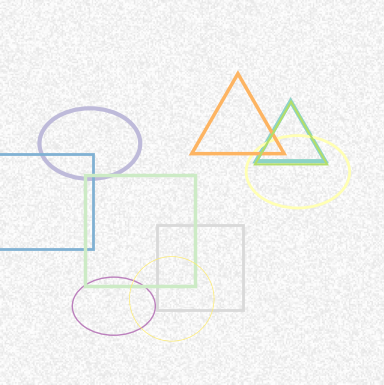[{"shape": "triangle", "thickness": 3, "radius": 0.52, "center": [0.755, 0.633]}, {"shape": "oval", "thickness": 2, "radius": 0.67, "center": [0.774, 0.554]}, {"shape": "oval", "thickness": 3, "radius": 0.65, "center": [0.233, 0.627]}, {"shape": "square", "thickness": 2, "radius": 0.62, "center": [0.119, 0.477]}, {"shape": "triangle", "thickness": 2.5, "radius": 0.69, "center": [0.618, 0.67]}, {"shape": "triangle", "thickness": 1.5, "radius": 0.54, "center": [0.756, 0.627]}, {"shape": "square", "thickness": 2, "radius": 0.56, "center": [0.52, 0.305]}, {"shape": "oval", "thickness": 1, "radius": 0.54, "center": [0.296, 0.205]}, {"shape": "square", "thickness": 2.5, "radius": 0.72, "center": [0.364, 0.401]}, {"shape": "circle", "thickness": 0.5, "radius": 0.55, "center": [0.446, 0.224]}]